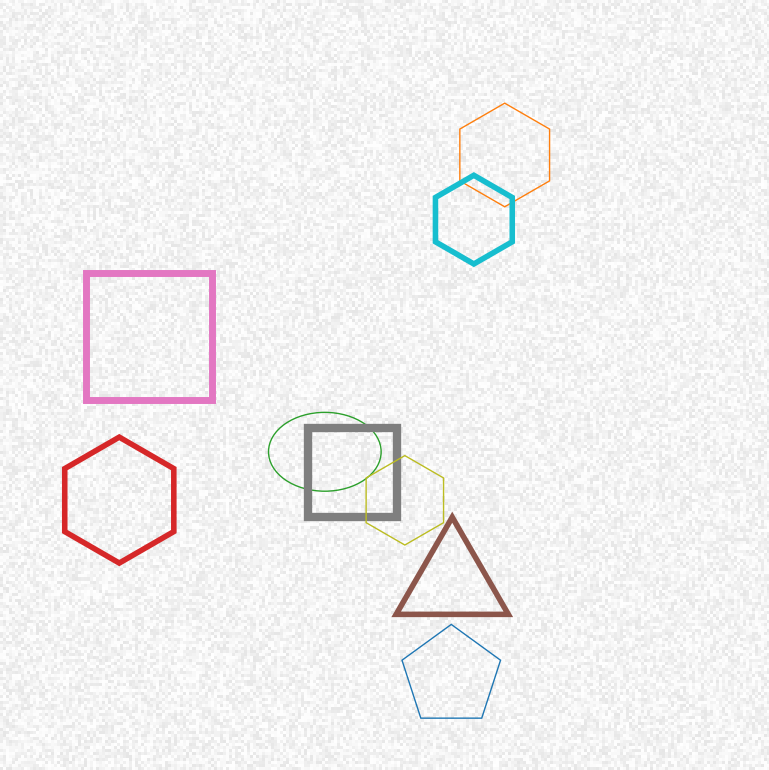[{"shape": "pentagon", "thickness": 0.5, "radius": 0.34, "center": [0.586, 0.122]}, {"shape": "hexagon", "thickness": 0.5, "radius": 0.34, "center": [0.655, 0.799]}, {"shape": "oval", "thickness": 0.5, "radius": 0.37, "center": [0.422, 0.413]}, {"shape": "hexagon", "thickness": 2, "radius": 0.41, "center": [0.155, 0.351]}, {"shape": "triangle", "thickness": 2, "radius": 0.42, "center": [0.587, 0.244]}, {"shape": "square", "thickness": 2.5, "radius": 0.41, "center": [0.194, 0.563]}, {"shape": "square", "thickness": 3, "radius": 0.29, "center": [0.458, 0.386]}, {"shape": "hexagon", "thickness": 0.5, "radius": 0.29, "center": [0.526, 0.35]}, {"shape": "hexagon", "thickness": 2, "radius": 0.29, "center": [0.615, 0.715]}]